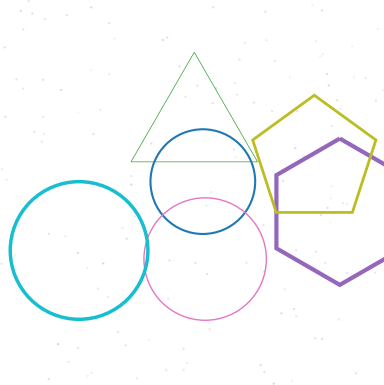[{"shape": "circle", "thickness": 1.5, "radius": 0.68, "center": [0.527, 0.528]}, {"shape": "triangle", "thickness": 0.5, "radius": 0.95, "center": [0.505, 0.674]}, {"shape": "hexagon", "thickness": 3, "radius": 0.95, "center": [0.883, 0.45]}, {"shape": "circle", "thickness": 1, "radius": 0.8, "center": [0.533, 0.327]}, {"shape": "pentagon", "thickness": 2, "radius": 0.84, "center": [0.816, 0.584]}, {"shape": "circle", "thickness": 2.5, "radius": 0.89, "center": [0.205, 0.349]}]